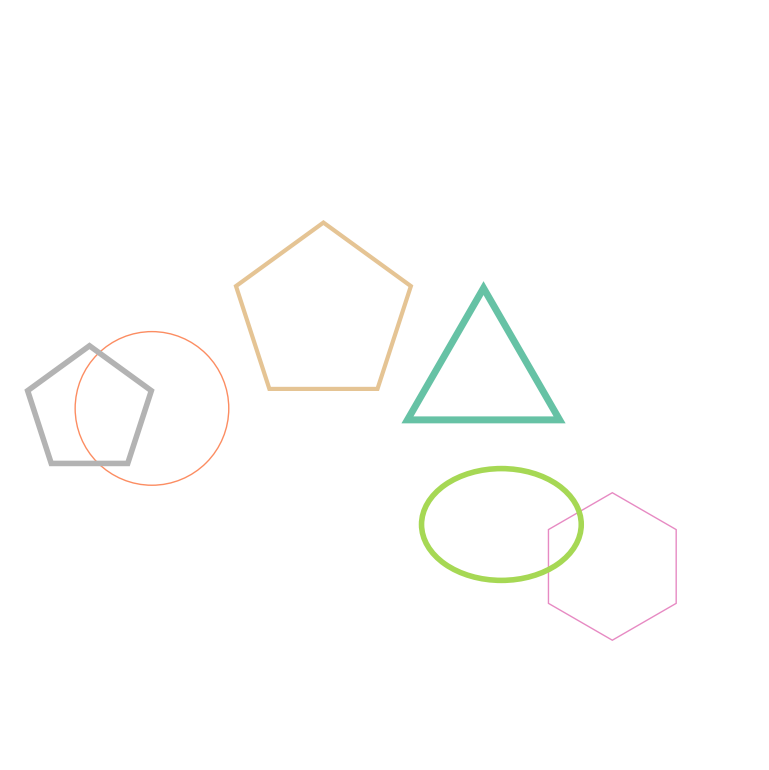[{"shape": "triangle", "thickness": 2.5, "radius": 0.57, "center": [0.628, 0.512]}, {"shape": "circle", "thickness": 0.5, "radius": 0.5, "center": [0.197, 0.47]}, {"shape": "hexagon", "thickness": 0.5, "radius": 0.48, "center": [0.795, 0.264]}, {"shape": "oval", "thickness": 2, "radius": 0.52, "center": [0.651, 0.319]}, {"shape": "pentagon", "thickness": 1.5, "radius": 0.6, "center": [0.42, 0.592]}, {"shape": "pentagon", "thickness": 2, "radius": 0.42, "center": [0.116, 0.466]}]